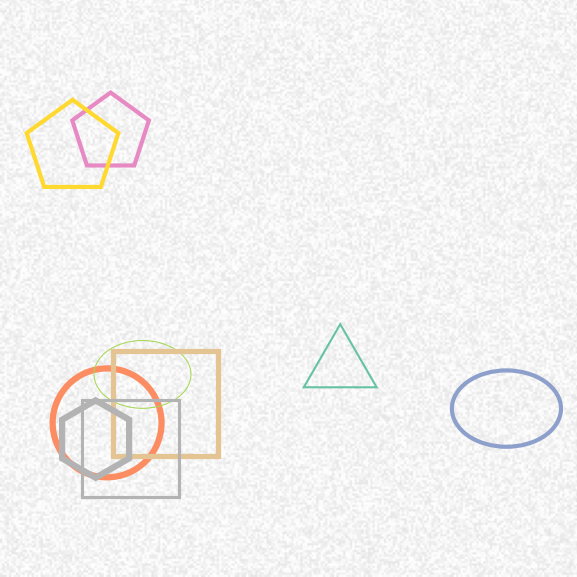[{"shape": "triangle", "thickness": 1, "radius": 0.36, "center": [0.589, 0.365]}, {"shape": "circle", "thickness": 3, "radius": 0.47, "center": [0.185, 0.267]}, {"shape": "oval", "thickness": 2, "radius": 0.47, "center": [0.877, 0.292]}, {"shape": "pentagon", "thickness": 2, "radius": 0.35, "center": [0.191, 0.769]}, {"shape": "oval", "thickness": 0.5, "radius": 0.42, "center": [0.247, 0.351]}, {"shape": "pentagon", "thickness": 2, "radius": 0.42, "center": [0.126, 0.743]}, {"shape": "square", "thickness": 2.5, "radius": 0.46, "center": [0.286, 0.3]}, {"shape": "square", "thickness": 1.5, "radius": 0.42, "center": [0.225, 0.222]}, {"shape": "hexagon", "thickness": 3, "radius": 0.33, "center": [0.166, 0.239]}]